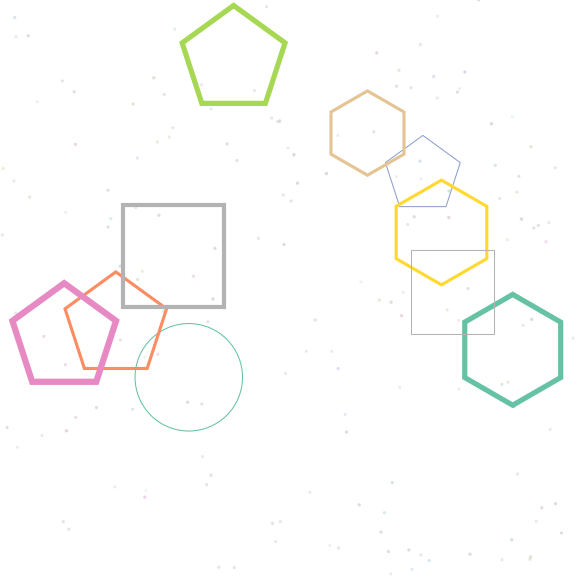[{"shape": "hexagon", "thickness": 2.5, "radius": 0.48, "center": [0.888, 0.393]}, {"shape": "circle", "thickness": 0.5, "radius": 0.47, "center": [0.327, 0.346]}, {"shape": "pentagon", "thickness": 1.5, "radius": 0.46, "center": [0.201, 0.436]}, {"shape": "pentagon", "thickness": 0.5, "radius": 0.34, "center": [0.732, 0.696]}, {"shape": "pentagon", "thickness": 3, "radius": 0.47, "center": [0.111, 0.414]}, {"shape": "pentagon", "thickness": 2.5, "radius": 0.47, "center": [0.404, 0.896]}, {"shape": "hexagon", "thickness": 1.5, "radius": 0.45, "center": [0.764, 0.597]}, {"shape": "hexagon", "thickness": 1.5, "radius": 0.37, "center": [0.636, 0.769]}, {"shape": "square", "thickness": 2, "radius": 0.44, "center": [0.3, 0.556]}, {"shape": "square", "thickness": 0.5, "radius": 0.36, "center": [0.783, 0.494]}]